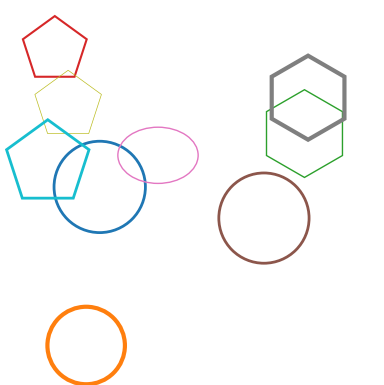[{"shape": "circle", "thickness": 2, "radius": 0.59, "center": [0.259, 0.514]}, {"shape": "circle", "thickness": 3, "radius": 0.5, "center": [0.224, 0.103]}, {"shape": "hexagon", "thickness": 1, "radius": 0.57, "center": [0.791, 0.653]}, {"shape": "pentagon", "thickness": 1.5, "radius": 0.44, "center": [0.142, 0.871]}, {"shape": "circle", "thickness": 2, "radius": 0.59, "center": [0.686, 0.434]}, {"shape": "oval", "thickness": 1, "radius": 0.52, "center": [0.41, 0.597]}, {"shape": "hexagon", "thickness": 3, "radius": 0.55, "center": [0.8, 0.746]}, {"shape": "pentagon", "thickness": 0.5, "radius": 0.45, "center": [0.177, 0.727]}, {"shape": "pentagon", "thickness": 2, "radius": 0.56, "center": [0.124, 0.576]}]